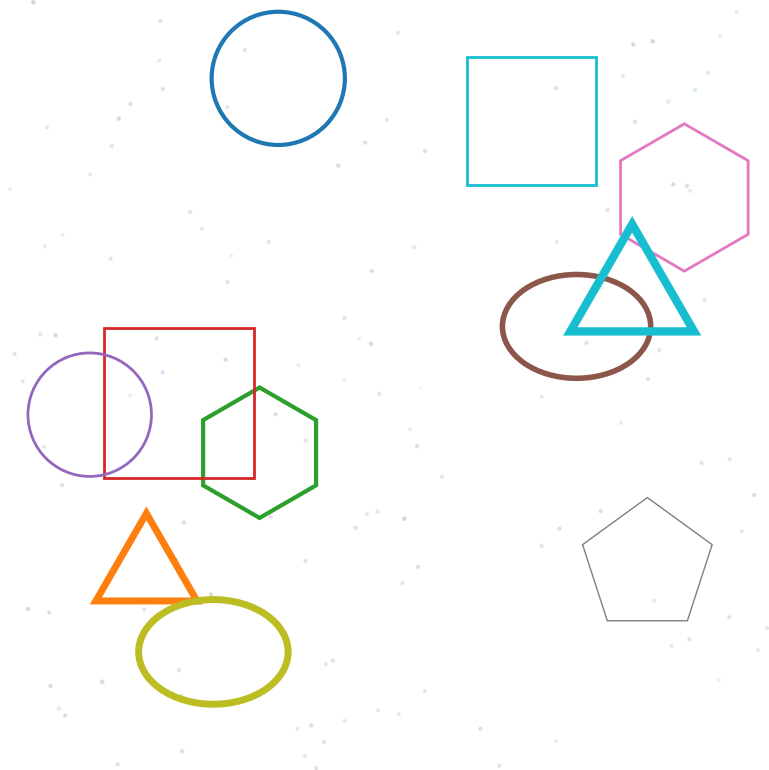[{"shape": "circle", "thickness": 1.5, "radius": 0.43, "center": [0.361, 0.898]}, {"shape": "triangle", "thickness": 2.5, "radius": 0.38, "center": [0.19, 0.257]}, {"shape": "hexagon", "thickness": 1.5, "radius": 0.42, "center": [0.337, 0.412]}, {"shape": "square", "thickness": 1, "radius": 0.49, "center": [0.233, 0.476]}, {"shape": "circle", "thickness": 1, "radius": 0.4, "center": [0.117, 0.461]}, {"shape": "oval", "thickness": 2, "radius": 0.48, "center": [0.749, 0.576]}, {"shape": "hexagon", "thickness": 1, "radius": 0.48, "center": [0.889, 0.744]}, {"shape": "pentagon", "thickness": 0.5, "radius": 0.44, "center": [0.841, 0.265]}, {"shape": "oval", "thickness": 2.5, "radius": 0.49, "center": [0.277, 0.153]}, {"shape": "triangle", "thickness": 3, "radius": 0.46, "center": [0.821, 0.616]}, {"shape": "square", "thickness": 1, "radius": 0.42, "center": [0.69, 0.843]}]